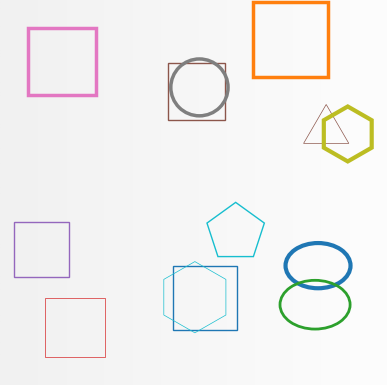[{"shape": "square", "thickness": 1, "radius": 0.42, "center": [0.529, 0.225]}, {"shape": "oval", "thickness": 3, "radius": 0.42, "center": [0.821, 0.31]}, {"shape": "square", "thickness": 2.5, "radius": 0.48, "center": [0.751, 0.897]}, {"shape": "oval", "thickness": 2, "radius": 0.45, "center": [0.813, 0.209]}, {"shape": "square", "thickness": 0.5, "radius": 0.39, "center": [0.193, 0.149]}, {"shape": "square", "thickness": 1, "radius": 0.36, "center": [0.108, 0.351]}, {"shape": "triangle", "thickness": 0.5, "radius": 0.34, "center": [0.842, 0.661]}, {"shape": "square", "thickness": 1, "radius": 0.37, "center": [0.507, 0.763]}, {"shape": "square", "thickness": 2.5, "radius": 0.44, "center": [0.159, 0.841]}, {"shape": "circle", "thickness": 2.5, "radius": 0.37, "center": [0.515, 0.773]}, {"shape": "hexagon", "thickness": 3, "radius": 0.36, "center": [0.897, 0.652]}, {"shape": "pentagon", "thickness": 1, "radius": 0.39, "center": [0.608, 0.397]}, {"shape": "hexagon", "thickness": 0.5, "radius": 0.46, "center": [0.503, 0.228]}]